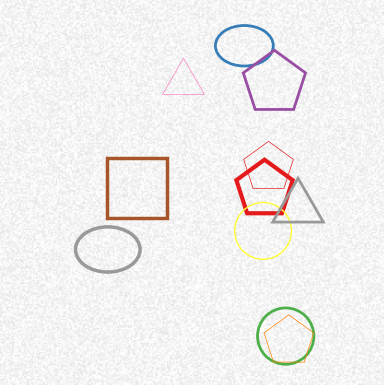[{"shape": "pentagon", "thickness": 3, "radius": 0.38, "center": [0.687, 0.508]}, {"shape": "pentagon", "thickness": 0.5, "radius": 0.34, "center": [0.697, 0.565]}, {"shape": "oval", "thickness": 2, "radius": 0.38, "center": [0.635, 0.881]}, {"shape": "circle", "thickness": 2, "radius": 0.37, "center": [0.742, 0.127]}, {"shape": "pentagon", "thickness": 2, "radius": 0.42, "center": [0.713, 0.784]}, {"shape": "pentagon", "thickness": 0.5, "radius": 0.34, "center": [0.75, 0.114]}, {"shape": "circle", "thickness": 1, "radius": 0.37, "center": [0.683, 0.4]}, {"shape": "square", "thickness": 2.5, "radius": 0.39, "center": [0.355, 0.512]}, {"shape": "triangle", "thickness": 0.5, "radius": 0.31, "center": [0.477, 0.786]}, {"shape": "oval", "thickness": 2.5, "radius": 0.42, "center": [0.28, 0.352]}, {"shape": "triangle", "thickness": 2, "radius": 0.38, "center": [0.774, 0.461]}]